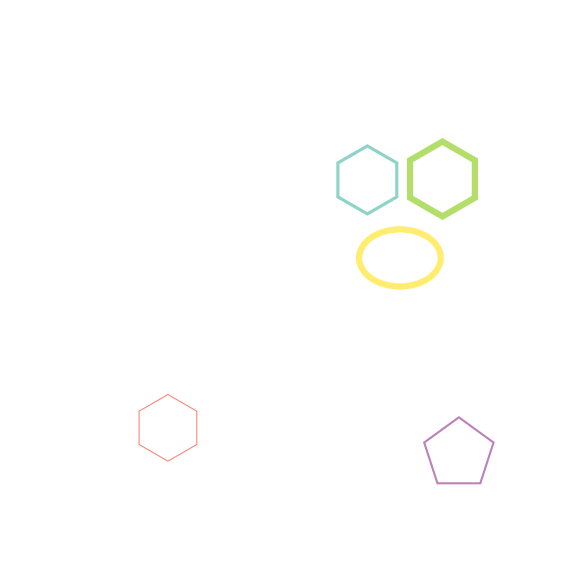[{"shape": "hexagon", "thickness": 1.5, "radius": 0.29, "center": [0.636, 0.688]}, {"shape": "hexagon", "thickness": 0.5, "radius": 0.29, "center": [0.291, 0.258]}, {"shape": "hexagon", "thickness": 3, "radius": 0.32, "center": [0.766, 0.689]}, {"shape": "pentagon", "thickness": 1, "radius": 0.32, "center": [0.795, 0.213]}, {"shape": "oval", "thickness": 3, "radius": 0.35, "center": [0.692, 0.552]}]